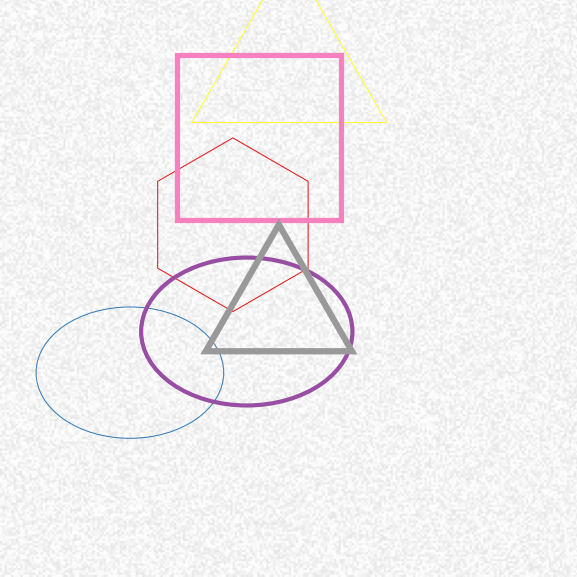[{"shape": "hexagon", "thickness": 0.5, "radius": 0.75, "center": [0.403, 0.61]}, {"shape": "oval", "thickness": 0.5, "radius": 0.81, "center": [0.225, 0.354]}, {"shape": "oval", "thickness": 2, "radius": 0.91, "center": [0.427, 0.425]}, {"shape": "triangle", "thickness": 0.5, "radius": 0.97, "center": [0.501, 0.884]}, {"shape": "square", "thickness": 2.5, "radius": 0.71, "center": [0.449, 0.761]}, {"shape": "triangle", "thickness": 3, "radius": 0.73, "center": [0.483, 0.464]}]